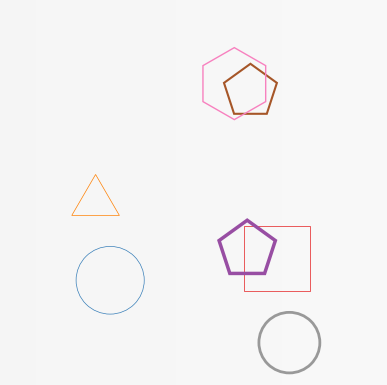[{"shape": "square", "thickness": 0.5, "radius": 0.42, "center": [0.715, 0.328]}, {"shape": "circle", "thickness": 0.5, "radius": 0.44, "center": [0.284, 0.272]}, {"shape": "pentagon", "thickness": 2.5, "radius": 0.38, "center": [0.638, 0.352]}, {"shape": "triangle", "thickness": 0.5, "radius": 0.35, "center": [0.247, 0.476]}, {"shape": "pentagon", "thickness": 1.5, "radius": 0.36, "center": [0.646, 0.763]}, {"shape": "hexagon", "thickness": 1, "radius": 0.47, "center": [0.605, 0.783]}, {"shape": "circle", "thickness": 2, "radius": 0.39, "center": [0.747, 0.11]}]